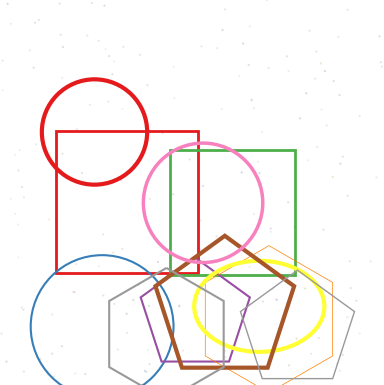[{"shape": "square", "thickness": 2, "radius": 0.92, "center": [0.329, 0.476]}, {"shape": "circle", "thickness": 3, "radius": 0.68, "center": [0.245, 0.657]}, {"shape": "circle", "thickness": 1.5, "radius": 0.93, "center": [0.265, 0.152]}, {"shape": "square", "thickness": 2, "radius": 0.81, "center": [0.605, 0.448]}, {"shape": "pentagon", "thickness": 1.5, "radius": 0.75, "center": [0.507, 0.182]}, {"shape": "hexagon", "thickness": 0.5, "radius": 0.95, "center": [0.699, 0.171]}, {"shape": "oval", "thickness": 3, "radius": 0.85, "center": [0.673, 0.204]}, {"shape": "pentagon", "thickness": 3, "radius": 0.95, "center": [0.584, 0.198]}, {"shape": "circle", "thickness": 2.5, "radius": 0.78, "center": [0.527, 0.473]}, {"shape": "hexagon", "thickness": 1.5, "radius": 0.86, "center": [0.432, 0.132]}, {"shape": "pentagon", "thickness": 1, "radius": 0.78, "center": [0.773, 0.143]}]